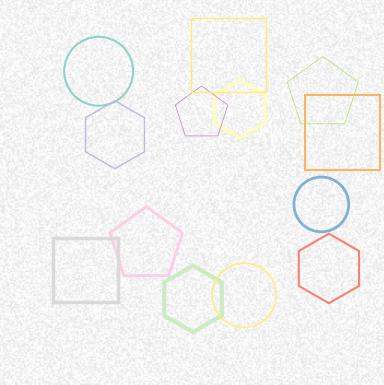[{"shape": "circle", "thickness": 1.5, "radius": 0.45, "center": [0.256, 0.815]}, {"shape": "hexagon", "thickness": 2, "radius": 0.38, "center": [0.623, 0.718]}, {"shape": "hexagon", "thickness": 1, "radius": 0.44, "center": [0.299, 0.65]}, {"shape": "hexagon", "thickness": 1.5, "radius": 0.45, "center": [0.854, 0.303]}, {"shape": "circle", "thickness": 2, "radius": 0.36, "center": [0.835, 0.469]}, {"shape": "square", "thickness": 1.5, "radius": 0.49, "center": [0.89, 0.657]}, {"shape": "pentagon", "thickness": 0.5, "radius": 0.48, "center": [0.838, 0.757]}, {"shape": "pentagon", "thickness": 2, "radius": 0.5, "center": [0.38, 0.364]}, {"shape": "square", "thickness": 2.5, "radius": 0.42, "center": [0.222, 0.298]}, {"shape": "pentagon", "thickness": 0.5, "radius": 0.36, "center": [0.524, 0.705]}, {"shape": "hexagon", "thickness": 3, "radius": 0.43, "center": [0.501, 0.224]}, {"shape": "square", "thickness": 1, "radius": 0.49, "center": [0.594, 0.857]}, {"shape": "circle", "thickness": 1, "radius": 0.42, "center": [0.634, 0.233]}]